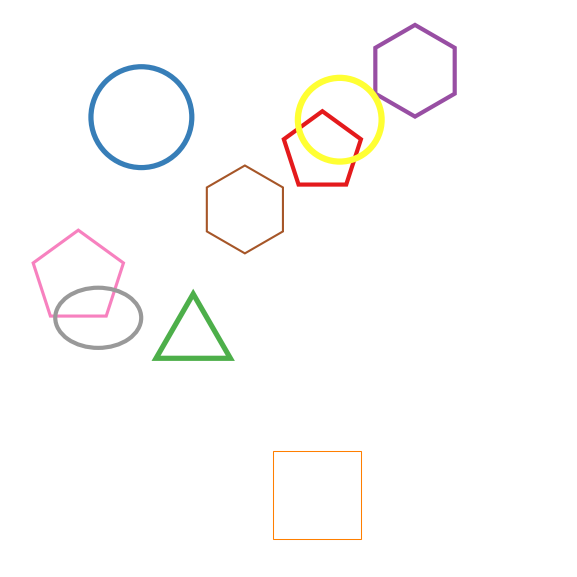[{"shape": "pentagon", "thickness": 2, "radius": 0.35, "center": [0.558, 0.736]}, {"shape": "circle", "thickness": 2.5, "radius": 0.44, "center": [0.245, 0.796]}, {"shape": "triangle", "thickness": 2.5, "radius": 0.37, "center": [0.335, 0.416]}, {"shape": "hexagon", "thickness": 2, "radius": 0.4, "center": [0.719, 0.877]}, {"shape": "square", "thickness": 0.5, "radius": 0.38, "center": [0.549, 0.142]}, {"shape": "circle", "thickness": 3, "radius": 0.36, "center": [0.588, 0.792]}, {"shape": "hexagon", "thickness": 1, "radius": 0.38, "center": [0.424, 0.636]}, {"shape": "pentagon", "thickness": 1.5, "radius": 0.41, "center": [0.136, 0.518]}, {"shape": "oval", "thickness": 2, "radius": 0.37, "center": [0.17, 0.449]}]